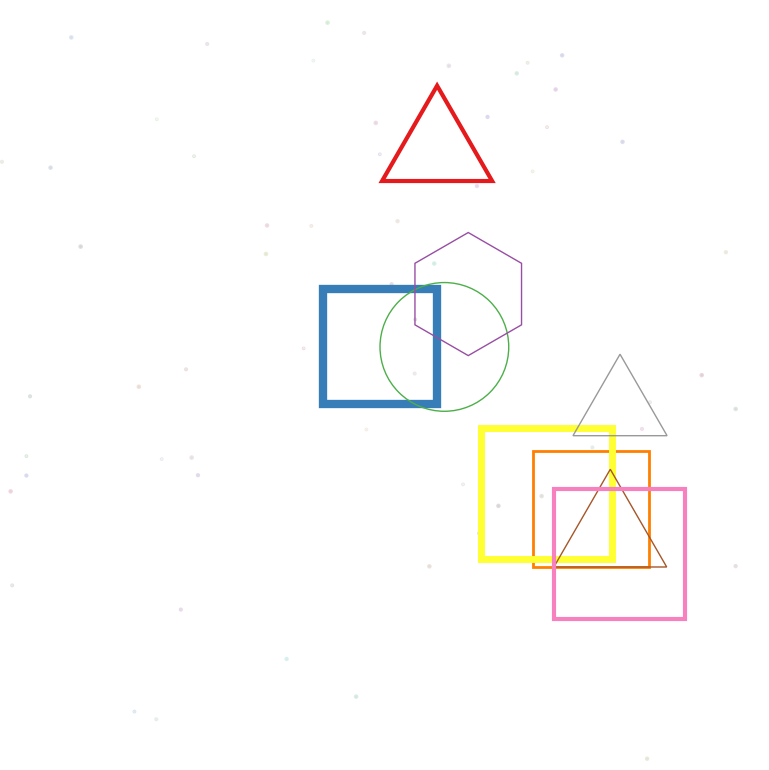[{"shape": "triangle", "thickness": 1.5, "radius": 0.41, "center": [0.568, 0.806]}, {"shape": "square", "thickness": 3, "radius": 0.37, "center": [0.493, 0.55]}, {"shape": "circle", "thickness": 0.5, "radius": 0.42, "center": [0.577, 0.549]}, {"shape": "hexagon", "thickness": 0.5, "radius": 0.4, "center": [0.608, 0.618]}, {"shape": "square", "thickness": 1, "radius": 0.38, "center": [0.768, 0.339]}, {"shape": "square", "thickness": 2.5, "radius": 0.42, "center": [0.71, 0.359]}, {"shape": "triangle", "thickness": 0.5, "radius": 0.42, "center": [0.793, 0.306]}, {"shape": "square", "thickness": 1.5, "radius": 0.42, "center": [0.805, 0.281]}, {"shape": "triangle", "thickness": 0.5, "radius": 0.35, "center": [0.805, 0.469]}]